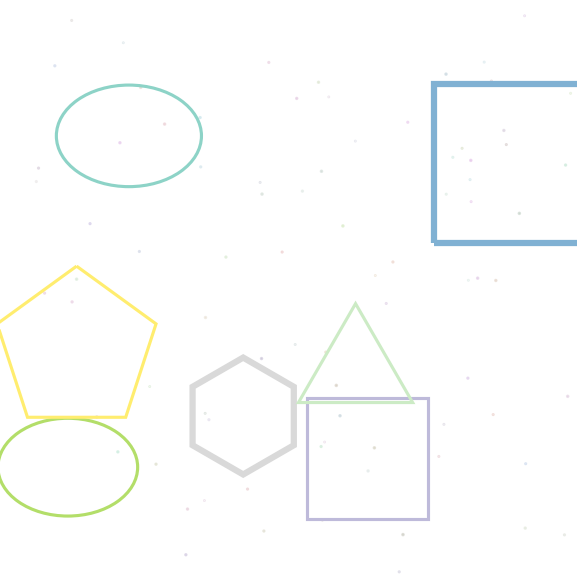[{"shape": "oval", "thickness": 1.5, "radius": 0.63, "center": [0.223, 0.764]}, {"shape": "square", "thickness": 1.5, "radius": 0.52, "center": [0.636, 0.205]}, {"shape": "square", "thickness": 3, "radius": 0.69, "center": [0.89, 0.716]}, {"shape": "oval", "thickness": 1.5, "radius": 0.6, "center": [0.117, 0.19]}, {"shape": "hexagon", "thickness": 3, "radius": 0.51, "center": [0.421, 0.279]}, {"shape": "triangle", "thickness": 1.5, "radius": 0.57, "center": [0.616, 0.359]}, {"shape": "pentagon", "thickness": 1.5, "radius": 0.72, "center": [0.133, 0.394]}]